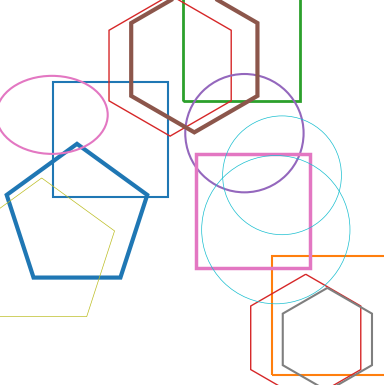[{"shape": "pentagon", "thickness": 3, "radius": 0.96, "center": [0.2, 0.434]}, {"shape": "square", "thickness": 1.5, "radius": 0.75, "center": [0.288, 0.638]}, {"shape": "square", "thickness": 1.5, "radius": 0.77, "center": [0.862, 0.18]}, {"shape": "square", "thickness": 2, "radius": 0.76, "center": [0.627, 0.891]}, {"shape": "hexagon", "thickness": 1, "radius": 0.83, "center": [0.794, 0.123]}, {"shape": "hexagon", "thickness": 1, "radius": 0.92, "center": [0.442, 0.83]}, {"shape": "circle", "thickness": 1.5, "radius": 0.77, "center": [0.635, 0.654]}, {"shape": "hexagon", "thickness": 3, "radius": 0.95, "center": [0.505, 0.846]}, {"shape": "oval", "thickness": 1.5, "radius": 0.72, "center": [0.135, 0.702]}, {"shape": "square", "thickness": 2.5, "radius": 0.74, "center": [0.657, 0.452]}, {"shape": "hexagon", "thickness": 1.5, "radius": 0.67, "center": [0.85, 0.118]}, {"shape": "pentagon", "thickness": 0.5, "radius": 1.0, "center": [0.108, 0.339]}, {"shape": "circle", "thickness": 0.5, "radius": 0.96, "center": [0.716, 0.404]}, {"shape": "circle", "thickness": 0.5, "radius": 0.77, "center": [0.733, 0.545]}]